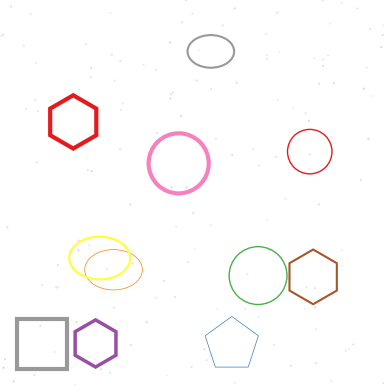[{"shape": "hexagon", "thickness": 3, "radius": 0.35, "center": [0.19, 0.683]}, {"shape": "circle", "thickness": 1, "radius": 0.29, "center": [0.805, 0.606]}, {"shape": "pentagon", "thickness": 0.5, "radius": 0.36, "center": [0.602, 0.105]}, {"shape": "circle", "thickness": 1, "radius": 0.38, "center": [0.67, 0.284]}, {"shape": "hexagon", "thickness": 2.5, "radius": 0.31, "center": [0.248, 0.108]}, {"shape": "oval", "thickness": 0.5, "radius": 0.37, "center": [0.295, 0.299]}, {"shape": "oval", "thickness": 1.5, "radius": 0.4, "center": [0.259, 0.33]}, {"shape": "hexagon", "thickness": 1.5, "radius": 0.36, "center": [0.813, 0.281]}, {"shape": "circle", "thickness": 3, "radius": 0.39, "center": [0.464, 0.576]}, {"shape": "square", "thickness": 3, "radius": 0.32, "center": [0.109, 0.107]}, {"shape": "oval", "thickness": 1.5, "radius": 0.3, "center": [0.548, 0.866]}]